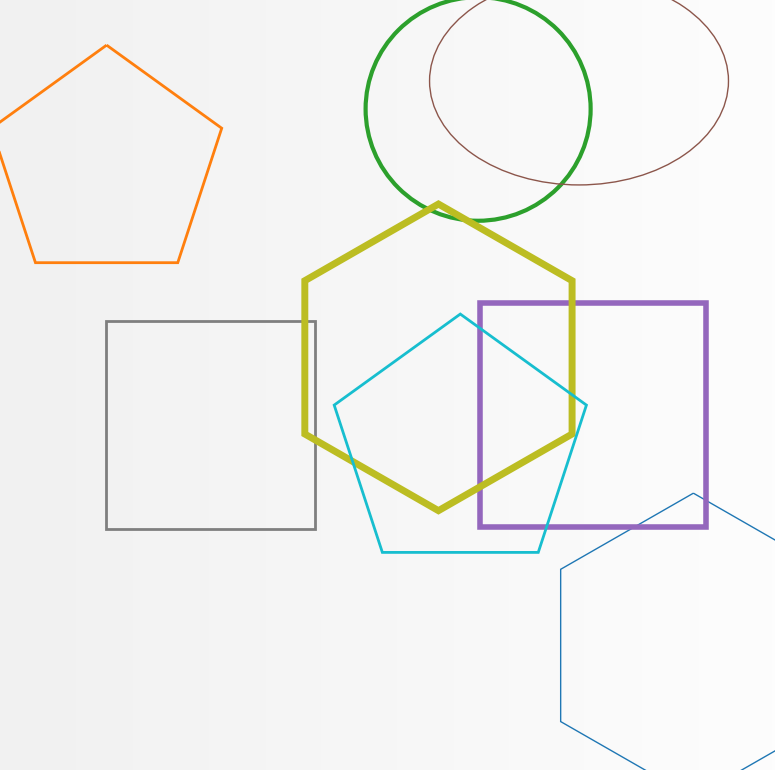[{"shape": "hexagon", "thickness": 0.5, "radius": 0.99, "center": [0.895, 0.162]}, {"shape": "pentagon", "thickness": 1, "radius": 0.78, "center": [0.138, 0.785]}, {"shape": "circle", "thickness": 1.5, "radius": 0.73, "center": [0.617, 0.858]}, {"shape": "square", "thickness": 2, "radius": 0.73, "center": [0.765, 0.461]}, {"shape": "oval", "thickness": 0.5, "radius": 0.96, "center": [0.747, 0.895]}, {"shape": "square", "thickness": 1, "radius": 0.67, "center": [0.272, 0.448]}, {"shape": "hexagon", "thickness": 2.5, "radius": 1.0, "center": [0.566, 0.536]}, {"shape": "pentagon", "thickness": 1, "radius": 0.86, "center": [0.594, 0.421]}]